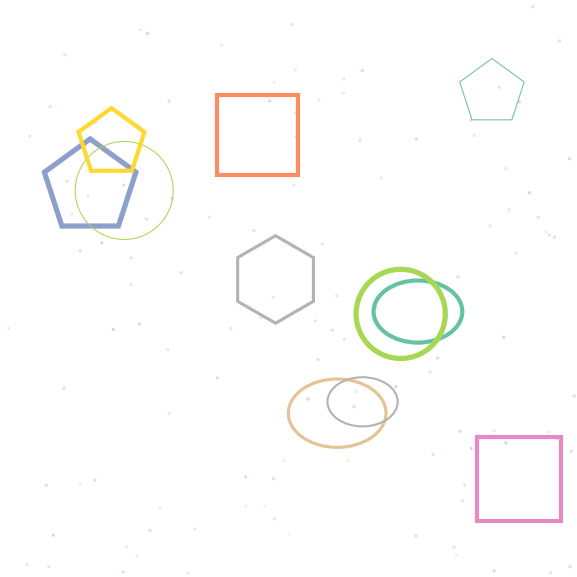[{"shape": "pentagon", "thickness": 0.5, "radius": 0.29, "center": [0.852, 0.839]}, {"shape": "oval", "thickness": 2, "radius": 0.38, "center": [0.724, 0.46]}, {"shape": "square", "thickness": 2, "radius": 0.35, "center": [0.446, 0.765]}, {"shape": "pentagon", "thickness": 2.5, "radius": 0.42, "center": [0.156, 0.675]}, {"shape": "square", "thickness": 2, "radius": 0.36, "center": [0.898, 0.17]}, {"shape": "circle", "thickness": 2.5, "radius": 0.39, "center": [0.694, 0.456]}, {"shape": "circle", "thickness": 0.5, "radius": 0.42, "center": [0.215, 0.669]}, {"shape": "pentagon", "thickness": 2, "radius": 0.3, "center": [0.193, 0.752]}, {"shape": "oval", "thickness": 1.5, "radius": 0.42, "center": [0.584, 0.284]}, {"shape": "hexagon", "thickness": 1.5, "radius": 0.38, "center": [0.477, 0.515]}, {"shape": "oval", "thickness": 1, "radius": 0.3, "center": [0.628, 0.303]}]